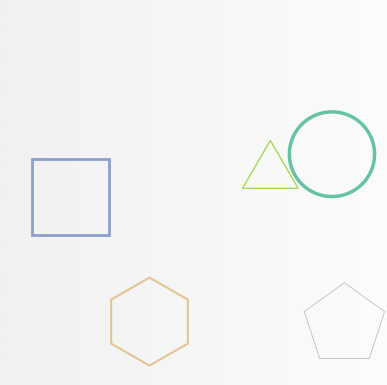[{"shape": "circle", "thickness": 2.5, "radius": 0.55, "center": [0.857, 0.599]}, {"shape": "square", "thickness": 2, "radius": 0.49, "center": [0.182, 0.489]}, {"shape": "triangle", "thickness": 1, "radius": 0.41, "center": [0.698, 0.552]}, {"shape": "hexagon", "thickness": 1.5, "radius": 0.57, "center": [0.386, 0.165]}, {"shape": "pentagon", "thickness": 0.5, "radius": 0.54, "center": [0.889, 0.157]}]